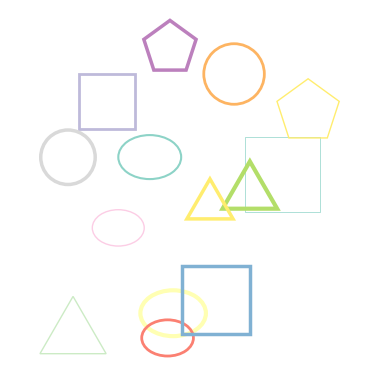[{"shape": "oval", "thickness": 1.5, "radius": 0.41, "center": [0.389, 0.592]}, {"shape": "square", "thickness": 0.5, "radius": 0.49, "center": [0.734, 0.547]}, {"shape": "oval", "thickness": 3, "radius": 0.43, "center": [0.45, 0.186]}, {"shape": "square", "thickness": 2, "radius": 0.36, "center": [0.278, 0.736]}, {"shape": "oval", "thickness": 2, "radius": 0.34, "center": [0.435, 0.122]}, {"shape": "square", "thickness": 2.5, "radius": 0.44, "center": [0.56, 0.221]}, {"shape": "circle", "thickness": 2, "radius": 0.39, "center": [0.608, 0.808]}, {"shape": "triangle", "thickness": 3, "radius": 0.41, "center": [0.649, 0.499]}, {"shape": "oval", "thickness": 1, "radius": 0.34, "center": [0.307, 0.408]}, {"shape": "circle", "thickness": 2.5, "radius": 0.35, "center": [0.177, 0.592]}, {"shape": "pentagon", "thickness": 2.5, "radius": 0.36, "center": [0.441, 0.876]}, {"shape": "triangle", "thickness": 1, "radius": 0.5, "center": [0.19, 0.131]}, {"shape": "triangle", "thickness": 2.5, "radius": 0.35, "center": [0.545, 0.466]}, {"shape": "pentagon", "thickness": 1, "radius": 0.42, "center": [0.8, 0.71]}]